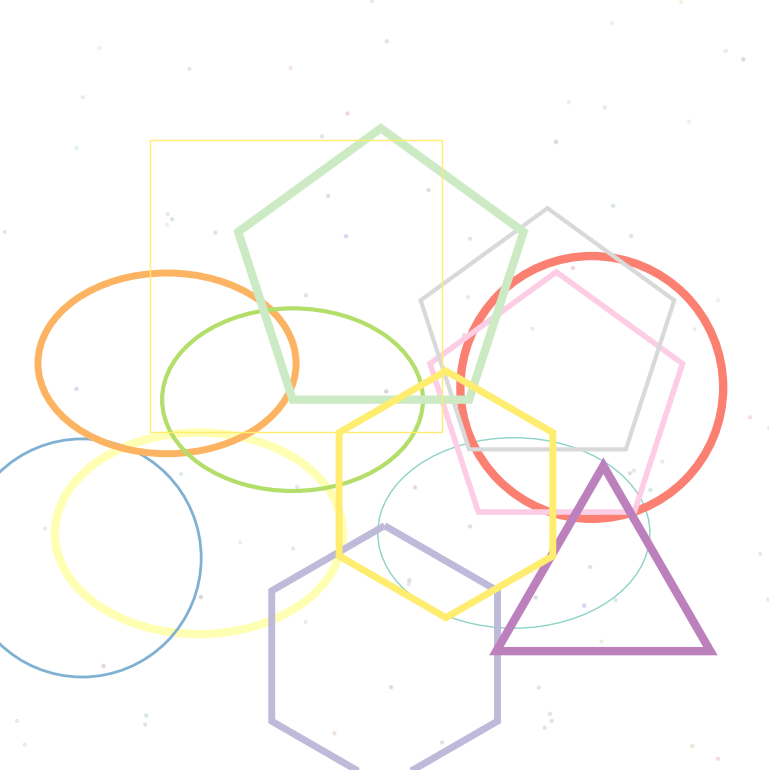[{"shape": "oval", "thickness": 0.5, "radius": 0.88, "center": [0.667, 0.308]}, {"shape": "oval", "thickness": 3, "radius": 0.94, "center": [0.258, 0.307]}, {"shape": "hexagon", "thickness": 2.5, "radius": 0.85, "center": [0.499, 0.148]}, {"shape": "circle", "thickness": 3, "radius": 0.85, "center": [0.769, 0.497]}, {"shape": "circle", "thickness": 1, "radius": 0.77, "center": [0.107, 0.275]}, {"shape": "oval", "thickness": 2.5, "radius": 0.84, "center": [0.217, 0.528]}, {"shape": "oval", "thickness": 1.5, "radius": 0.85, "center": [0.38, 0.481]}, {"shape": "pentagon", "thickness": 2, "radius": 0.86, "center": [0.722, 0.474]}, {"shape": "pentagon", "thickness": 1.5, "radius": 0.87, "center": [0.711, 0.556]}, {"shape": "triangle", "thickness": 3, "radius": 0.8, "center": [0.784, 0.235]}, {"shape": "pentagon", "thickness": 3, "radius": 0.97, "center": [0.495, 0.639]}, {"shape": "hexagon", "thickness": 2.5, "radius": 0.8, "center": [0.579, 0.358]}, {"shape": "square", "thickness": 0.5, "radius": 0.95, "center": [0.384, 0.629]}]